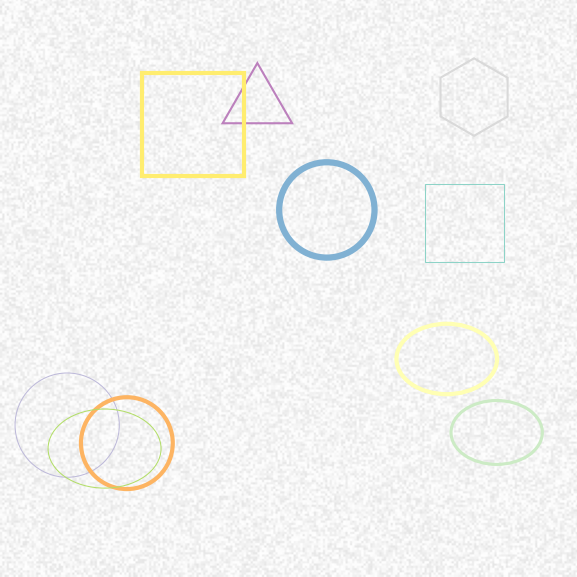[{"shape": "square", "thickness": 0.5, "radius": 0.34, "center": [0.804, 0.613]}, {"shape": "oval", "thickness": 2, "radius": 0.44, "center": [0.774, 0.378]}, {"shape": "circle", "thickness": 0.5, "radius": 0.45, "center": [0.116, 0.263]}, {"shape": "circle", "thickness": 3, "radius": 0.41, "center": [0.566, 0.636]}, {"shape": "circle", "thickness": 2, "radius": 0.4, "center": [0.22, 0.232]}, {"shape": "oval", "thickness": 0.5, "radius": 0.49, "center": [0.181, 0.222]}, {"shape": "hexagon", "thickness": 1, "radius": 0.34, "center": [0.821, 0.831]}, {"shape": "triangle", "thickness": 1, "radius": 0.35, "center": [0.446, 0.82]}, {"shape": "oval", "thickness": 1.5, "radius": 0.4, "center": [0.86, 0.25]}, {"shape": "square", "thickness": 2, "radius": 0.44, "center": [0.334, 0.783]}]